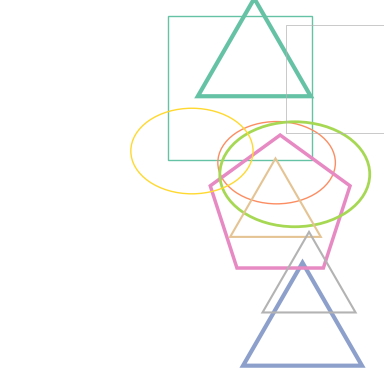[{"shape": "triangle", "thickness": 3, "radius": 0.85, "center": [0.66, 0.835]}, {"shape": "square", "thickness": 1, "radius": 0.94, "center": [0.623, 0.771]}, {"shape": "oval", "thickness": 1, "radius": 0.76, "center": [0.718, 0.577]}, {"shape": "triangle", "thickness": 3, "radius": 0.89, "center": [0.786, 0.139]}, {"shape": "pentagon", "thickness": 2.5, "radius": 0.95, "center": [0.728, 0.458]}, {"shape": "oval", "thickness": 2, "radius": 0.97, "center": [0.766, 0.547]}, {"shape": "oval", "thickness": 1, "radius": 0.79, "center": [0.499, 0.608]}, {"shape": "triangle", "thickness": 1.5, "radius": 0.68, "center": [0.716, 0.453]}, {"shape": "triangle", "thickness": 1.5, "radius": 0.7, "center": [0.803, 0.258]}, {"shape": "square", "thickness": 0.5, "radius": 0.7, "center": [0.882, 0.795]}]